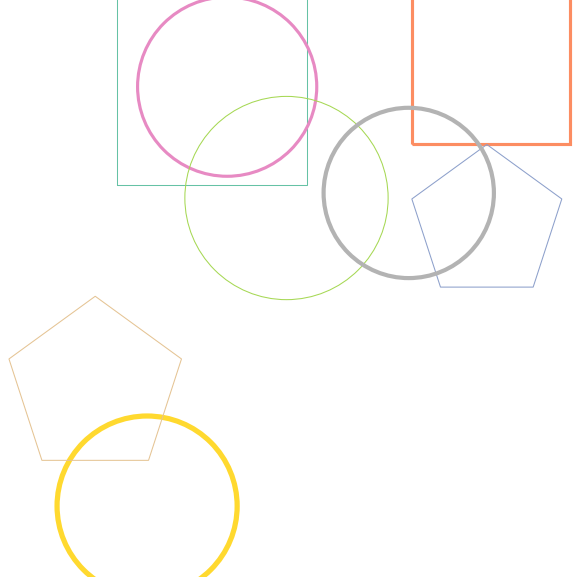[{"shape": "square", "thickness": 0.5, "radius": 0.82, "center": [0.367, 0.843]}, {"shape": "square", "thickness": 1.5, "radius": 0.68, "center": [0.851, 0.886]}, {"shape": "pentagon", "thickness": 0.5, "radius": 0.68, "center": [0.843, 0.612]}, {"shape": "circle", "thickness": 1.5, "radius": 0.78, "center": [0.393, 0.849]}, {"shape": "circle", "thickness": 0.5, "radius": 0.88, "center": [0.496, 0.656]}, {"shape": "circle", "thickness": 2.5, "radius": 0.78, "center": [0.255, 0.123]}, {"shape": "pentagon", "thickness": 0.5, "radius": 0.79, "center": [0.165, 0.329]}, {"shape": "circle", "thickness": 2, "radius": 0.74, "center": [0.708, 0.665]}]